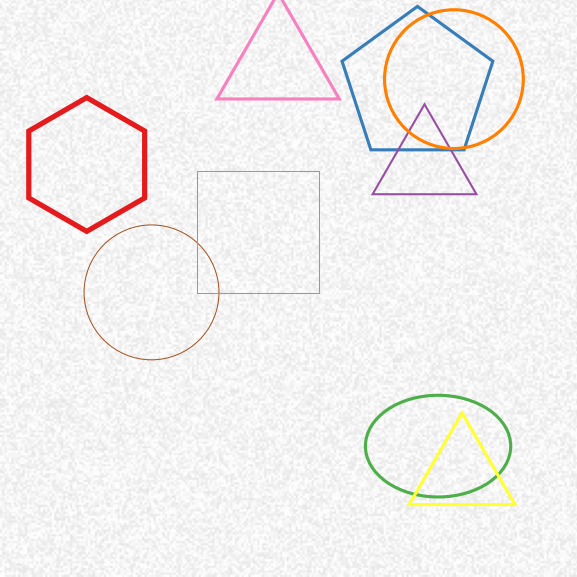[{"shape": "hexagon", "thickness": 2.5, "radius": 0.58, "center": [0.15, 0.714]}, {"shape": "pentagon", "thickness": 1.5, "radius": 0.69, "center": [0.723, 0.851]}, {"shape": "oval", "thickness": 1.5, "radius": 0.63, "center": [0.759, 0.227]}, {"shape": "triangle", "thickness": 1, "radius": 0.52, "center": [0.735, 0.715]}, {"shape": "circle", "thickness": 1.5, "radius": 0.6, "center": [0.786, 0.862]}, {"shape": "triangle", "thickness": 1.5, "radius": 0.53, "center": [0.8, 0.178]}, {"shape": "circle", "thickness": 0.5, "radius": 0.58, "center": [0.262, 0.493]}, {"shape": "triangle", "thickness": 1.5, "radius": 0.61, "center": [0.482, 0.889]}, {"shape": "square", "thickness": 0.5, "radius": 0.53, "center": [0.447, 0.598]}]